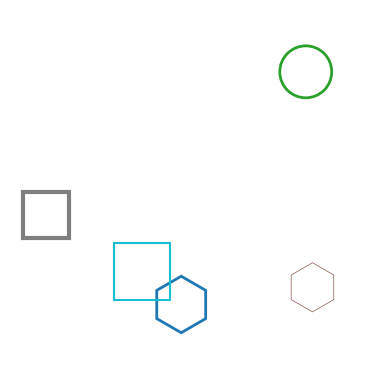[{"shape": "hexagon", "thickness": 2, "radius": 0.37, "center": [0.471, 0.209]}, {"shape": "circle", "thickness": 2, "radius": 0.34, "center": [0.794, 0.813]}, {"shape": "hexagon", "thickness": 0.5, "radius": 0.32, "center": [0.812, 0.254]}, {"shape": "square", "thickness": 3, "radius": 0.3, "center": [0.12, 0.442]}, {"shape": "square", "thickness": 1.5, "radius": 0.37, "center": [0.369, 0.294]}]